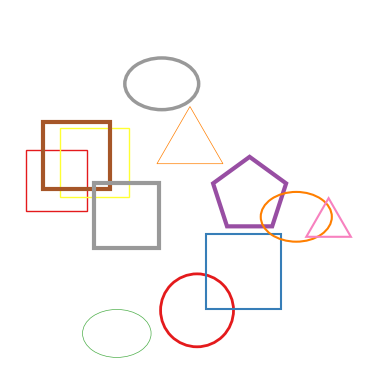[{"shape": "circle", "thickness": 2, "radius": 0.47, "center": [0.512, 0.194]}, {"shape": "square", "thickness": 1, "radius": 0.4, "center": [0.147, 0.53]}, {"shape": "square", "thickness": 1.5, "radius": 0.49, "center": [0.633, 0.294]}, {"shape": "oval", "thickness": 0.5, "radius": 0.45, "center": [0.303, 0.134]}, {"shape": "pentagon", "thickness": 3, "radius": 0.5, "center": [0.648, 0.493]}, {"shape": "oval", "thickness": 1.5, "radius": 0.46, "center": [0.77, 0.437]}, {"shape": "triangle", "thickness": 0.5, "radius": 0.5, "center": [0.493, 0.624]}, {"shape": "square", "thickness": 1, "radius": 0.44, "center": [0.246, 0.578]}, {"shape": "square", "thickness": 3, "radius": 0.43, "center": [0.198, 0.596]}, {"shape": "triangle", "thickness": 1.5, "radius": 0.33, "center": [0.853, 0.418]}, {"shape": "oval", "thickness": 2.5, "radius": 0.48, "center": [0.42, 0.782]}, {"shape": "square", "thickness": 3, "radius": 0.42, "center": [0.329, 0.44]}]